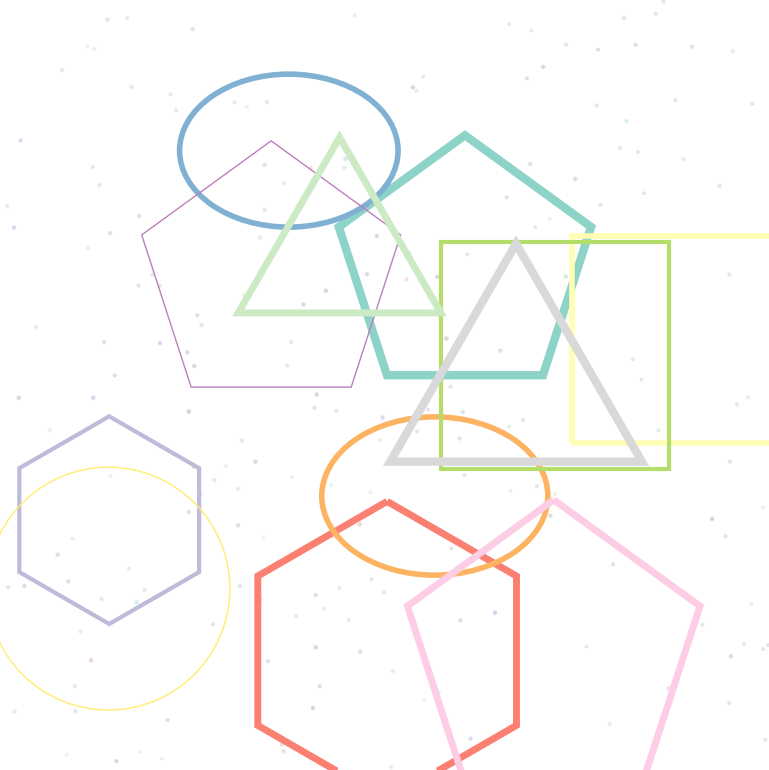[{"shape": "pentagon", "thickness": 3, "radius": 0.86, "center": [0.604, 0.652]}, {"shape": "square", "thickness": 2, "radius": 0.67, "center": [0.878, 0.559]}, {"shape": "hexagon", "thickness": 1.5, "radius": 0.67, "center": [0.142, 0.324]}, {"shape": "hexagon", "thickness": 2.5, "radius": 0.97, "center": [0.503, 0.155]}, {"shape": "oval", "thickness": 2, "radius": 0.71, "center": [0.375, 0.804]}, {"shape": "oval", "thickness": 2, "radius": 0.73, "center": [0.565, 0.356]}, {"shape": "square", "thickness": 1.5, "radius": 0.74, "center": [0.721, 0.538]}, {"shape": "pentagon", "thickness": 2.5, "radius": 1.0, "center": [0.719, 0.151]}, {"shape": "triangle", "thickness": 3, "radius": 0.94, "center": [0.67, 0.495]}, {"shape": "pentagon", "thickness": 0.5, "radius": 0.88, "center": [0.352, 0.64]}, {"shape": "triangle", "thickness": 2.5, "radius": 0.76, "center": [0.441, 0.67]}, {"shape": "circle", "thickness": 0.5, "radius": 0.79, "center": [0.141, 0.236]}]